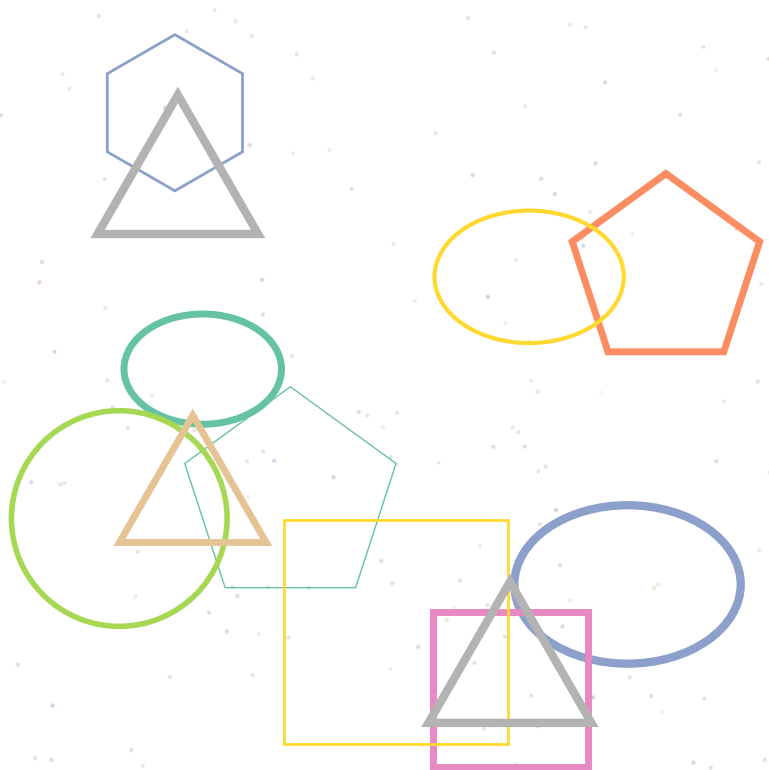[{"shape": "oval", "thickness": 2.5, "radius": 0.51, "center": [0.263, 0.521]}, {"shape": "pentagon", "thickness": 0.5, "radius": 0.72, "center": [0.377, 0.353]}, {"shape": "pentagon", "thickness": 2.5, "radius": 0.64, "center": [0.865, 0.647]}, {"shape": "oval", "thickness": 3, "radius": 0.73, "center": [0.815, 0.241]}, {"shape": "hexagon", "thickness": 1, "radius": 0.51, "center": [0.227, 0.854]}, {"shape": "square", "thickness": 2.5, "radius": 0.5, "center": [0.663, 0.104]}, {"shape": "circle", "thickness": 2, "radius": 0.7, "center": [0.155, 0.327]}, {"shape": "oval", "thickness": 1.5, "radius": 0.61, "center": [0.687, 0.64]}, {"shape": "square", "thickness": 1, "radius": 0.73, "center": [0.515, 0.179]}, {"shape": "triangle", "thickness": 2.5, "radius": 0.55, "center": [0.25, 0.351]}, {"shape": "triangle", "thickness": 3, "radius": 0.6, "center": [0.231, 0.756]}, {"shape": "triangle", "thickness": 3, "radius": 0.61, "center": [0.662, 0.122]}]